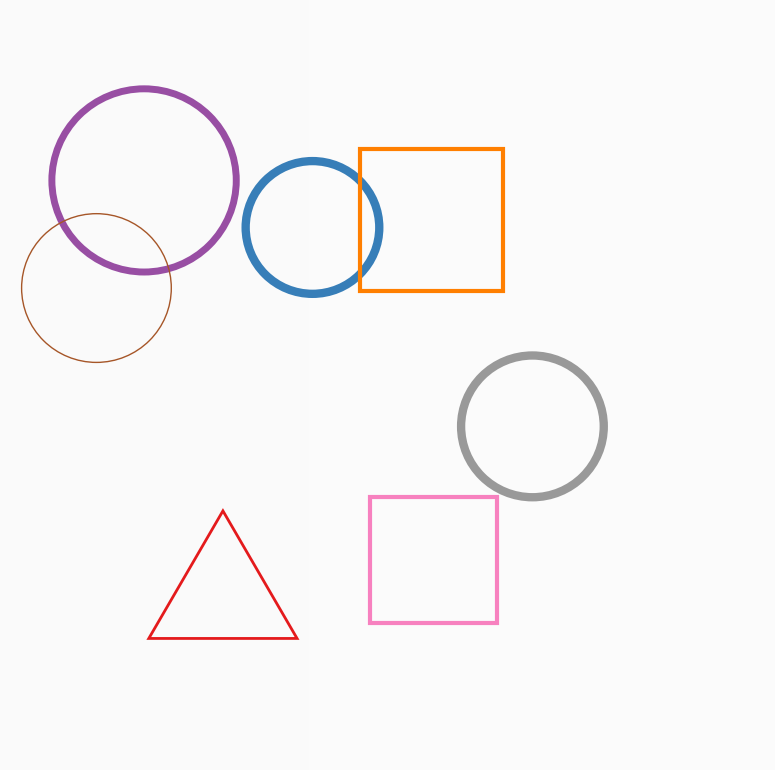[{"shape": "triangle", "thickness": 1, "radius": 0.55, "center": [0.288, 0.226]}, {"shape": "circle", "thickness": 3, "radius": 0.43, "center": [0.403, 0.705]}, {"shape": "circle", "thickness": 2.5, "radius": 0.59, "center": [0.186, 0.766]}, {"shape": "square", "thickness": 1.5, "radius": 0.46, "center": [0.557, 0.714]}, {"shape": "circle", "thickness": 0.5, "radius": 0.48, "center": [0.124, 0.626]}, {"shape": "square", "thickness": 1.5, "radius": 0.41, "center": [0.559, 0.273]}, {"shape": "circle", "thickness": 3, "radius": 0.46, "center": [0.687, 0.446]}]